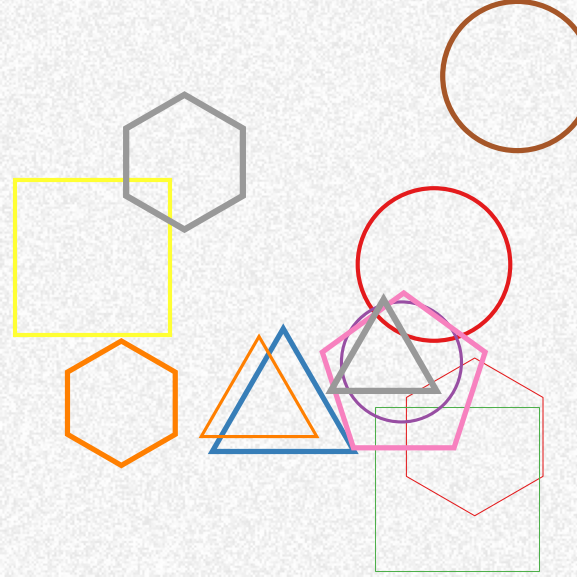[{"shape": "hexagon", "thickness": 0.5, "radius": 0.68, "center": [0.822, 0.243]}, {"shape": "circle", "thickness": 2, "radius": 0.66, "center": [0.751, 0.541]}, {"shape": "triangle", "thickness": 2.5, "radius": 0.71, "center": [0.49, 0.288]}, {"shape": "square", "thickness": 0.5, "radius": 0.71, "center": [0.791, 0.152]}, {"shape": "circle", "thickness": 1.5, "radius": 0.52, "center": [0.695, 0.372]}, {"shape": "hexagon", "thickness": 2.5, "radius": 0.54, "center": [0.21, 0.301]}, {"shape": "triangle", "thickness": 1.5, "radius": 0.58, "center": [0.449, 0.301]}, {"shape": "square", "thickness": 2, "radius": 0.67, "center": [0.16, 0.554]}, {"shape": "circle", "thickness": 2.5, "radius": 0.65, "center": [0.896, 0.867]}, {"shape": "pentagon", "thickness": 2.5, "radius": 0.74, "center": [0.699, 0.344]}, {"shape": "hexagon", "thickness": 3, "radius": 0.58, "center": [0.319, 0.718]}, {"shape": "triangle", "thickness": 3, "radius": 0.53, "center": [0.664, 0.375]}]